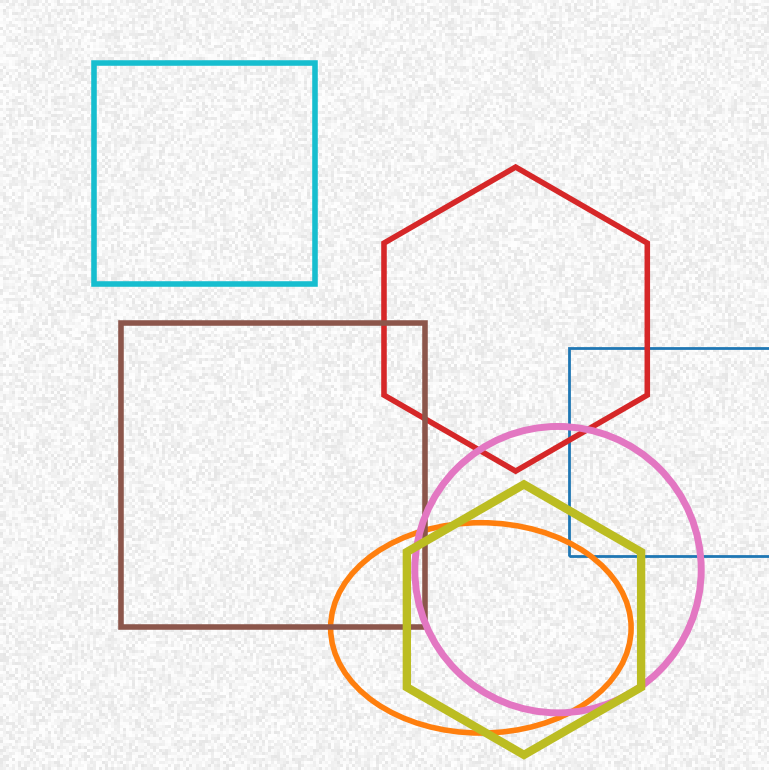[{"shape": "square", "thickness": 1, "radius": 0.67, "center": [0.874, 0.413]}, {"shape": "oval", "thickness": 2, "radius": 0.98, "center": [0.625, 0.185]}, {"shape": "hexagon", "thickness": 2, "radius": 0.99, "center": [0.67, 0.586]}, {"shape": "square", "thickness": 2, "radius": 0.99, "center": [0.355, 0.383]}, {"shape": "circle", "thickness": 2.5, "radius": 0.93, "center": [0.725, 0.26]}, {"shape": "hexagon", "thickness": 3, "radius": 0.88, "center": [0.68, 0.195]}, {"shape": "square", "thickness": 2, "radius": 0.72, "center": [0.265, 0.774]}]